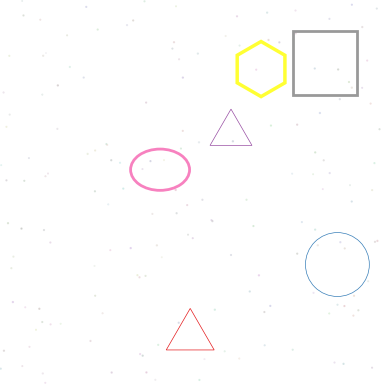[{"shape": "triangle", "thickness": 0.5, "radius": 0.36, "center": [0.494, 0.127]}, {"shape": "circle", "thickness": 0.5, "radius": 0.41, "center": [0.876, 0.313]}, {"shape": "triangle", "thickness": 0.5, "radius": 0.31, "center": [0.6, 0.654]}, {"shape": "hexagon", "thickness": 2.5, "radius": 0.36, "center": [0.678, 0.821]}, {"shape": "oval", "thickness": 2, "radius": 0.38, "center": [0.416, 0.559]}, {"shape": "square", "thickness": 2, "radius": 0.41, "center": [0.844, 0.836]}]